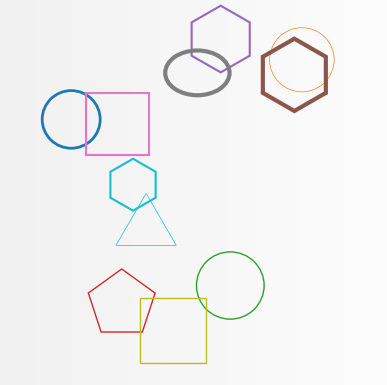[{"shape": "circle", "thickness": 2, "radius": 0.37, "center": [0.184, 0.69]}, {"shape": "circle", "thickness": 0.5, "radius": 0.42, "center": [0.779, 0.845]}, {"shape": "circle", "thickness": 1, "radius": 0.44, "center": [0.594, 0.258]}, {"shape": "pentagon", "thickness": 1, "radius": 0.45, "center": [0.314, 0.211]}, {"shape": "hexagon", "thickness": 1.5, "radius": 0.43, "center": [0.57, 0.899]}, {"shape": "hexagon", "thickness": 3, "radius": 0.47, "center": [0.76, 0.806]}, {"shape": "square", "thickness": 1.5, "radius": 0.41, "center": [0.303, 0.678]}, {"shape": "oval", "thickness": 3, "radius": 0.42, "center": [0.509, 0.811]}, {"shape": "square", "thickness": 1, "radius": 0.43, "center": [0.447, 0.142]}, {"shape": "triangle", "thickness": 0.5, "radius": 0.45, "center": [0.377, 0.408]}, {"shape": "hexagon", "thickness": 1.5, "radius": 0.34, "center": [0.343, 0.52]}]